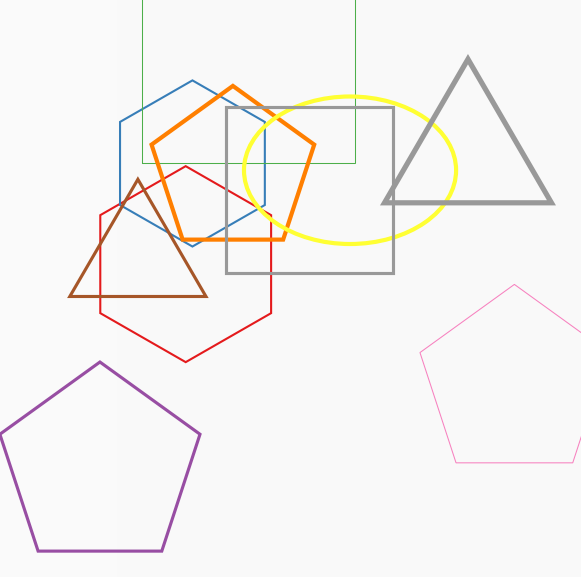[{"shape": "hexagon", "thickness": 1, "radius": 0.85, "center": [0.319, 0.542]}, {"shape": "hexagon", "thickness": 1, "radius": 0.72, "center": [0.331, 0.716]}, {"shape": "square", "thickness": 0.5, "radius": 0.91, "center": [0.427, 0.9]}, {"shape": "pentagon", "thickness": 1.5, "radius": 0.9, "center": [0.172, 0.191]}, {"shape": "pentagon", "thickness": 2, "radius": 0.74, "center": [0.401, 0.703]}, {"shape": "oval", "thickness": 2, "radius": 0.91, "center": [0.602, 0.704]}, {"shape": "triangle", "thickness": 1.5, "radius": 0.68, "center": [0.237, 0.553]}, {"shape": "pentagon", "thickness": 0.5, "radius": 0.85, "center": [0.885, 0.336]}, {"shape": "triangle", "thickness": 2.5, "radius": 0.83, "center": [0.805, 0.731]}, {"shape": "square", "thickness": 1.5, "radius": 0.72, "center": [0.532, 0.67]}]